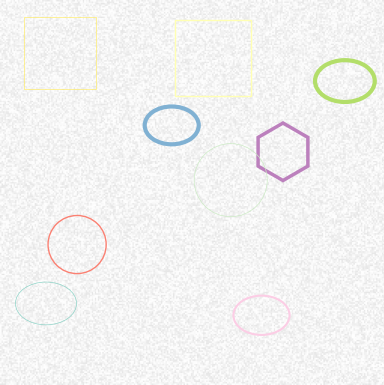[{"shape": "oval", "thickness": 0.5, "radius": 0.4, "center": [0.119, 0.212]}, {"shape": "square", "thickness": 1, "radius": 0.5, "center": [0.554, 0.85]}, {"shape": "circle", "thickness": 1, "radius": 0.38, "center": [0.2, 0.365]}, {"shape": "oval", "thickness": 3, "radius": 0.35, "center": [0.446, 0.674]}, {"shape": "oval", "thickness": 3, "radius": 0.39, "center": [0.896, 0.789]}, {"shape": "oval", "thickness": 1.5, "radius": 0.36, "center": [0.679, 0.181]}, {"shape": "hexagon", "thickness": 2.5, "radius": 0.37, "center": [0.735, 0.606]}, {"shape": "circle", "thickness": 0.5, "radius": 0.47, "center": [0.599, 0.532]}, {"shape": "square", "thickness": 0.5, "radius": 0.47, "center": [0.157, 0.862]}]